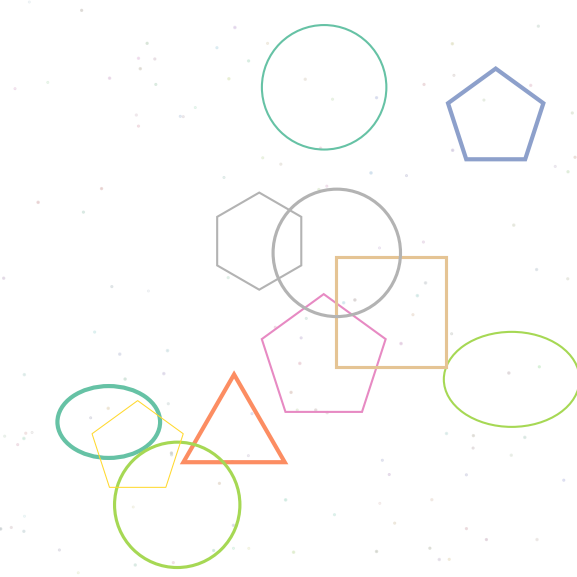[{"shape": "circle", "thickness": 1, "radius": 0.54, "center": [0.561, 0.848]}, {"shape": "oval", "thickness": 2, "radius": 0.44, "center": [0.188, 0.268]}, {"shape": "triangle", "thickness": 2, "radius": 0.51, "center": [0.405, 0.249]}, {"shape": "pentagon", "thickness": 2, "radius": 0.43, "center": [0.858, 0.794]}, {"shape": "pentagon", "thickness": 1, "radius": 0.56, "center": [0.561, 0.377]}, {"shape": "oval", "thickness": 1, "radius": 0.59, "center": [0.886, 0.342]}, {"shape": "circle", "thickness": 1.5, "radius": 0.54, "center": [0.307, 0.125]}, {"shape": "pentagon", "thickness": 0.5, "radius": 0.42, "center": [0.238, 0.222]}, {"shape": "square", "thickness": 1.5, "radius": 0.47, "center": [0.677, 0.459]}, {"shape": "hexagon", "thickness": 1, "radius": 0.42, "center": [0.449, 0.582]}, {"shape": "circle", "thickness": 1.5, "radius": 0.55, "center": [0.583, 0.561]}]